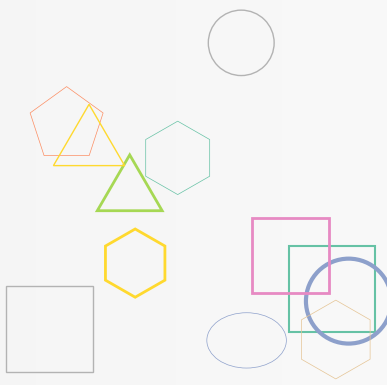[{"shape": "square", "thickness": 1.5, "radius": 0.56, "center": [0.857, 0.249]}, {"shape": "hexagon", "thickness": 0.5, "radius": 0.48, "center": [0.459, 0.59]}, {"shape": "pentagon", "thickness": 0.5, "radius": 0.5, "center": [0.172, 0.676]}, {"shape": "oval", "thickness": 0.5, "radius": 0.51, "center": [0.636, 0.116]}, {"shape": "circle", "thickness": 3, "radius": 0.55, "center": [0.9, 0.218]}, {"shape": "square", "thickness": 2, "radius": 0.49, "center": [0.75, 0.336]}, {"shape": "triangle", "thickness": 2, "radius": 0.48, "center": [0.335, 0.501]}, {"shape": "triangle", "thickness": 1, "radius": 0.53, "center": [0.23, 0.623]}, {"shape": "hexagon", "thickness": 2, "radius": 0.44, "center": [0.349, 0.317]}, {"shape": "hexagon", "thickness": 0.5, "radius": 0.51, "center": [0.867, 0.118]}, {"shape": "circle", "thickness": 1, "radius": 0.42, "center": [0.623, 0.889]}, {"shape": "square", "thickness": 1, "radius": 0.56, "center": [0.129, 0.146]}]